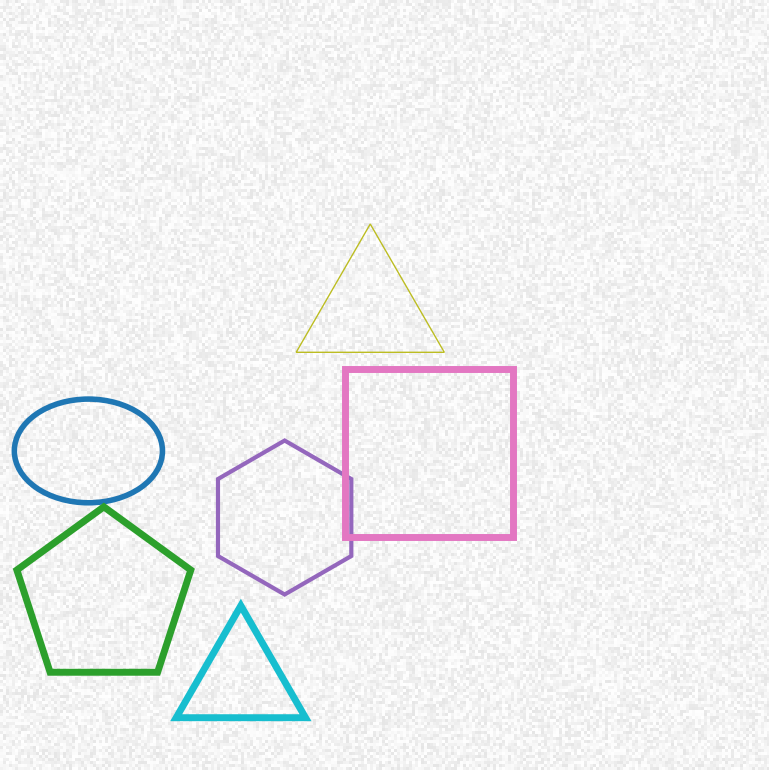[{"shape": "oval", "thickness": 2, "radius": 0.48, "center": [0.115, 0.414]}, {"shape": "pentagon", "thickness": 2.5, "radius": 0.59, "center": [0.135, 0.223]}, {"shape": "hexagon", "thickness": 1.5, "radius": 0.5, "center": [0.37, 0.328]}, {"shape": "square", "thickness": 2.5, "radius": 0.54, "center": [0.557, 0.412]}, {"shape": "triangle", "thickness": 0.5, "radius": 0.56, "center": [0.481, 0.598]}, {"shape": "triangle", "thickness": 2.5, "radius": 0.48, "center": [0.313, 0.116]}]